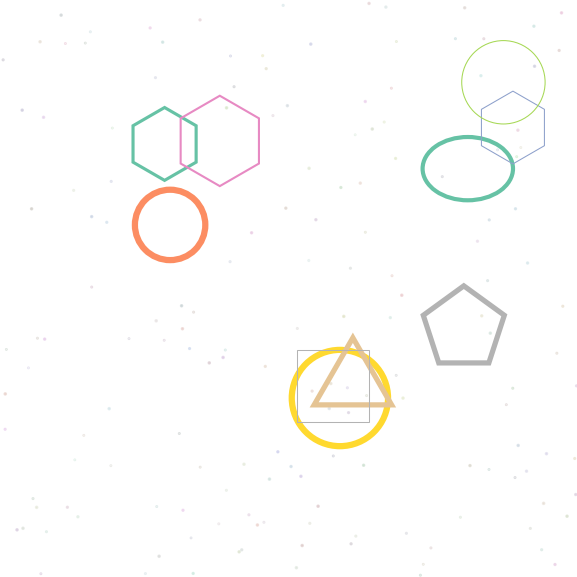[{"shape": "oval", "thickness": 2, "radius": 0.39, "center": [0.81, 0.707]}, {"shape": "hexagon", "thickness": 1.5, "radius": 0.32, "center": [0.285, 0.75]}, {"shape": "circle", "thickness": 3, "radius": 0.3, "center": [0.295, 0.61]}, {"shape": "hexagon", "thickness": 0.5, "radius": 0.31, "center": [0.888, 0.778]}, {"shape": "hexagon", "thickness": 1, "radius": 0.39, "center": [0.381, 0.755]}, {"shape": "circle", "thickness": 0.5, "radius": 0.36, "center": [0.872, 0.857]}, {"shape": "circle", "thickness": 3, "radius": 0.42, "center": [0.589, 0.31]}, {"shape": "triangle", "thickness": 2.5, "radius": 0.39, "center": [0.611, 0.337]}, {"shape": "pentagon", "thickness": 2.5, "radius": 0.37, "center": [0.803, 0.43]}, {"shape": "square", "thickness": 0.5, "radius": 0.31, "center": [0.576, 0.33]}]